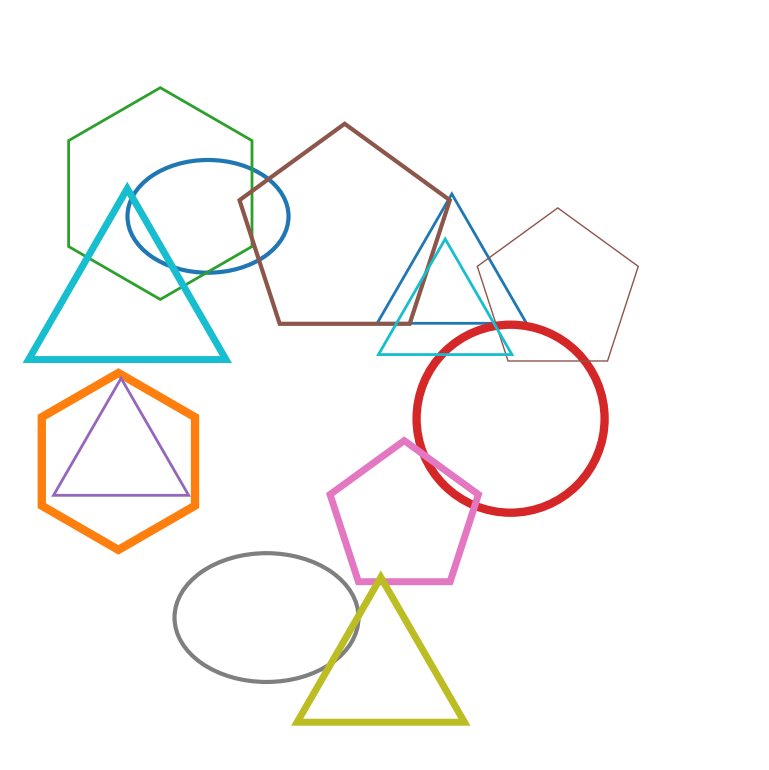[{"shape": "oval", "thickness": 1.5, "radius": 0.52, "center": [0.27, 0.719]}, {"shape": "triangle", "thickness": 1, "radius": 0.56, "center": [0.587, 0.636]}, {"shape": "hexagon", "thickness": 3, "radius": 0.57, "center": [0.154, 0.401]}, {"shape": "hexagon", "thickness": 1, "radius": 0.69, "center": [0.208, 0.749]}, {"shape": "circle", "thickness": 3, "radius": 0.61, "center": [0.663, 0.456]}, {"shape": "triangle", "thickness": 1, "radius": 0.51, "center": [0.157, 0.407]}, {"shape": "pentagon", "thickness": 1.5, "radius": 0.72, "center": [0.448, 0.696]}, {"shape": "pentagon", "thickness": 0.5, "radius": 0.55, "center": [0.724, 0.62]}, {"shape": "pentagon", "thickness": 2.5, "radius": 0.51, "center": [0.525, 0.326]}, {"shape": "oval", "thickness": 1.5, "radius": 0.6, "center": [0.346, 0.198]}, {"shape": "triangle", "thickness": 2.5, "radius": 0.63, "center": [0.495, 0.125]}, {"shape": "triangle", "thickness": 1, "radius": 0.5, "center": [0.578, 0.59]}, {"shape": "triangle", "thickness": 2.5, "radius": 0.74, "center": [0.165, 0.607]}]